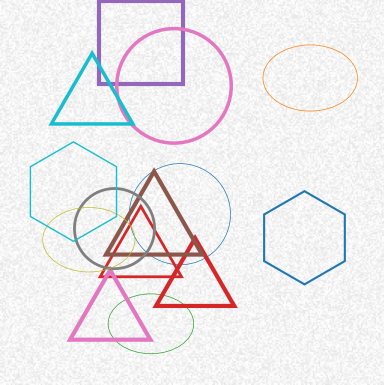[{"shape": "hexagon", "thickness": 1.5, "radius": 0.61, "center": [0.791, 0.382]}, {"shape": "circle", "thickness": 0.5, "radius": 0.66, "center": [0.467, 0.444]}, {"shape": "oval", "thickness": 0.5, "radius": 0.61, "center": [0.806, 0.797]}, {"shape": "oval", "thickness": 0.5, "radius": 0.56, "center": [0.392, 0.159]}, {"shape": "triangle", "thickness": 2, "radius": 0.61, "center": [0.366, 0.342]}, {"shape": "triangle", "thickness": 3, "radius": 0.59, "center": [0.507, 0.264]}, {"shape": "square", "thickness": 3, "radius": 0.54, "center": [0.366, 0.89]}, {"shape": "triangle", "thickness": 3, "radius": 0.72, "center": [0.4, 0.411]}, {"shape": "circle", "thickness": 2.5, "radius": 0.74, "center": [0.452, 0.777]}, {"shape": "triangle", "thickness": 3, "radius": 0.6, "center": [0.286, 0.178]}, {"shape": "circle", "thickness": 2, "radius": 0.52, "center": [0.297, 0.406]}, {"shape": "oval", "thickness": 0.5, "radius": 0.6, "center": [0.231, 0.377]}, {"shape": "hexagon", "thickness": 1, "radius": 0.65, "center": [0.191, 0.502]}, {"shape": "triangle", "thickness": 2.5, "radius": 0.61, "center": [0.239, 0.739]}]